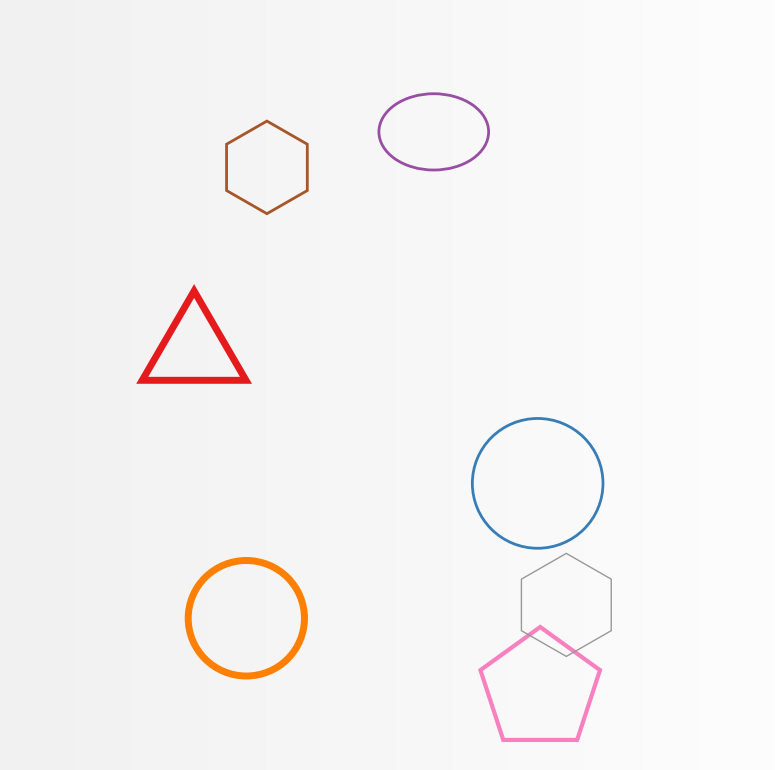[{"shape": "triangle", "thickness": 2.5, "radius": 0.39, "center": [0.25, 0.545]}, {"shape": "circle", "thickness": 1, "radius": 0.42, "center": [0.694, 0.372]}, {"shape": "oval", "thickness": 1, "radius": 0.35, "center": [0.56, 0.829]}, {"shape": "circle", "thickness": 2.5, "radius": 0.38, "center": [0.318, 0.197]}, {"shape": "hexagon", "thickness": 1, "radius": 0.3, "center": [0.344, 0.783]}, {"shape": "pentagon", "thickness": 1.5, "radius": 0.41, "center": [0.697, 0.105]}, {"shape": "hexagon", "thickness": 0.5, "radius": 0.33, "center": [0.731, 0.214]}]